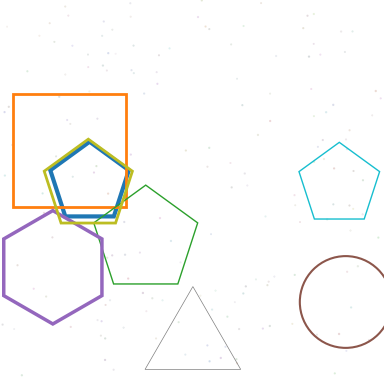[{"shape": "pentagon", "thickness": 3, "radius": 0.54, "center": [0.233, 0.525]}, {"shape": "square", "thickness": 2, "radius": 0.73, "center": [0.18, 0.61]}, {"shape": "pentagon", "thickness": 1, "radius": 0.71, "center": [0.379, 0.377]}, {"shape": "hexagon", "thickness": 2.5, "radius": 0.74, "center": [0.137, 0.306]}, {"shape": "circle", "thickness": 1.5, "radius": 0.6, "center": [0.898, 0.216]}, {"shape": "triangle", "thickness": 0.5, "radius": 0.72, "center": [0.501, 0.112]}, {"shape": "pentagon", "thickness": 2, "radius": 0.6, "center": [0.229, 0.518]}, {"shape": "pentagon", "thickness": 1, "radius": 0.55, "center": [0.881, 0.52]}]